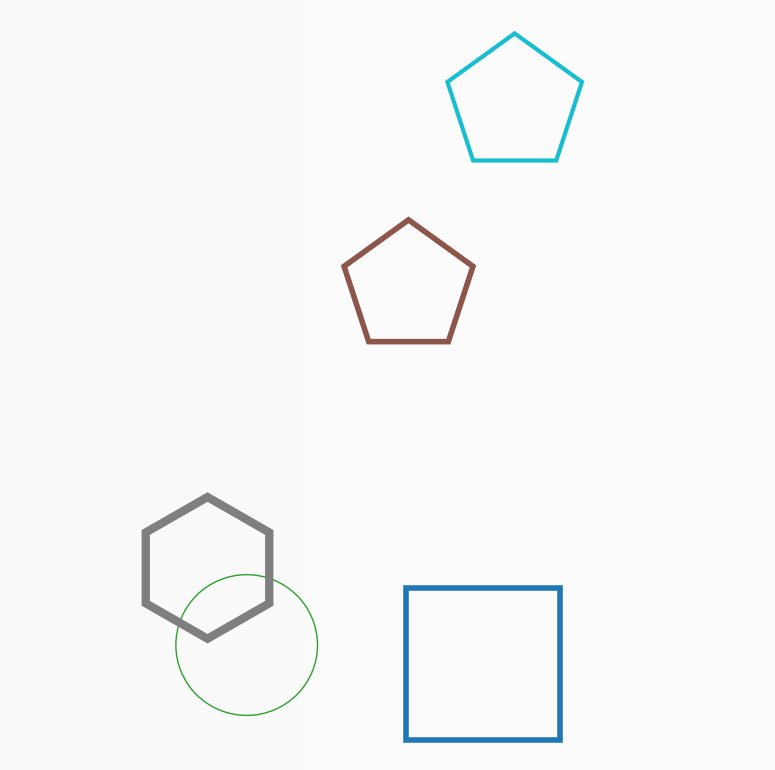[{"shape": "square", "thickness": 2, "radius": 0.49, "center": [0.623, 0.138]}, {"shape": "circle", "thickness": 0.5, "radius": 0.46, "center": [0.318, 0.162]}, {"shape": "pentagon", "thickness": 2, "radius": 0.44, "center": [0.527, 0.627]}, {"shape": "hexagon", "thickness": 3, "radius": 0.46, "center": [0.268, 0.262]}, {"shape": "pentagon", "thickness": 1.5, "radius": 0.46, "center": [0.664, 0.865]}]